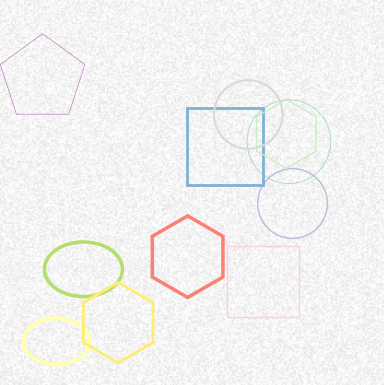[{"shape": "circle", "thickness": 0.5, "radius": 0.54, "center": [0.751, 0.632]}, {"shape": "oval", "thickness": 3, "radius": 0.43, "center": [0.147, 0.113]}, {"shape": "circle", "thickness": 1, "radius": 0.45, "center": [0.76, 0.471]}, {"shape": "hexagon", "thickness": 2.5, "radius": 0.53, "center": [0.487, 0.333]}, {"shape": "square", "thickness": 2, "radius": 0.5, "center": [0.585, 0.62]}, {"shape": "oval", "thickness": 2.5, "radius": 0.51, "center": [0.217, 0.301]}, {"shape": "square", "thickness": 1, "radius": 0.46, "center": [0.683, 0.269]}, {"shape": "circle", "thickness": 1.5, "radius": 0.45, "center": [0.645, 0.703]}, {"shape": "pentagon", "thickness": 0.5, "radius": 0.58, "center": [0.111, 0.797]}, {"shape": "hexagon", "thickness": 1, "radius": 0.45, "center": [0.744, 0.652]}, {"shape": "hexagon", "thickness": 2, "radius": 0.52, "center": [0.307, 0.162]}]